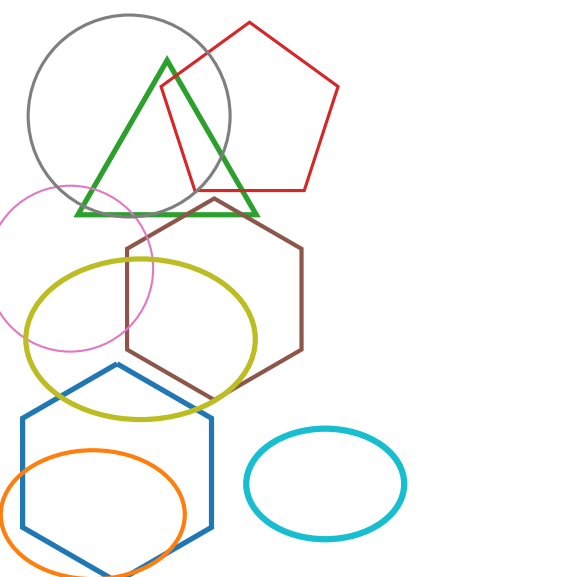[{"shape": "hexagon", "thickness": 2.5, "radius": 0.94, "center": [0.203, 0.18]}, {"shape": "oval", "thickness": 2, "radius": 0.8, "center": [0.161, 0.108]}, {"shape": "triangle", "thickness": 2.5, "radius": 0.89, "center": [0.289, 0.716]}, {"shape": "pentagon", "thickness": 1.5, "radius": 0.81, "center": [0.432, 0.799]}, {"shape": "hexagon", "thickness": 2, "radius": 0.87, "center": [0.371, 0.481]}, {"shape": "circle", "thickness": 1, "radius": 0.72, "center": [0.122, 0.534]}, {"shape": "circle", "thickness": 1.5, "radius": 0.87, "center": [0.224, 0.798]}, {"shape": "oval", "thickness": 2.5, "radius": 0.99, "center": [0.243, 0.412]}, {"shape": "oval", "thickness": 3, "radius": 0.68, "center": [0.563, 0.161]}]